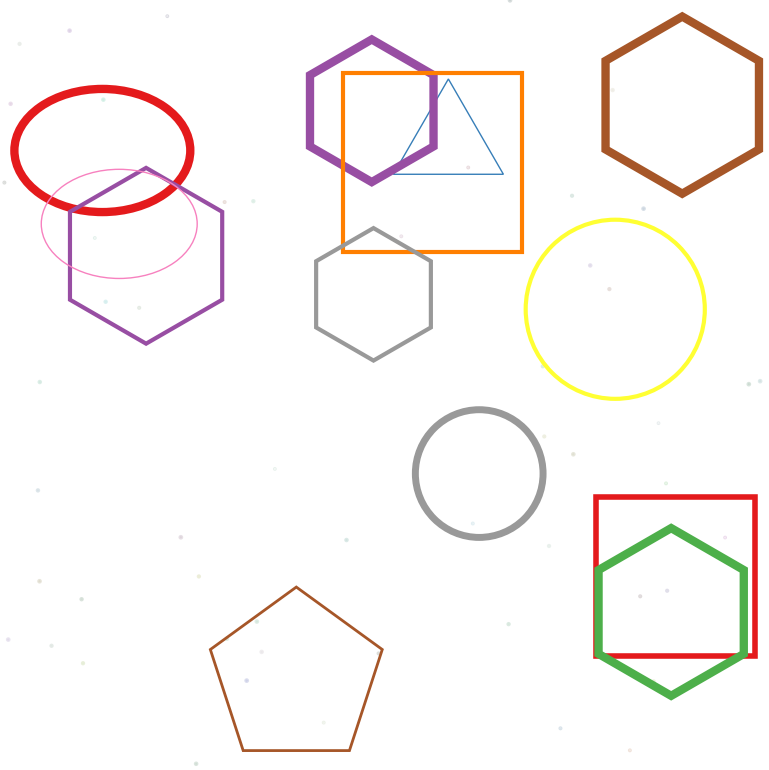[{"shape": "square", "thickness": 2, "radius": 0.51, "center": [0.877, 0.251]}, {"shape": "oval", "thickness": 3, "radius": 0.57, "center": [0.133, 0.805]}, {"shape": "triangle", "thickness": 0.5, "radius": 0.41, "center": [0.582, 0.815]}, {"shape": "hexagon", "thickness": 3, "radius": 0.54, "center": [0.872, 0.205]}, {"shape": "hexagon", "thickness": 3, "radius": 0.46, "center": [0.483, 0.856]}, {"shape": "hexagon", "thickness": 1.5, "radius": 0.57, "center": [0.19, 0.668]}, {"shape": "square", "thickness": 1.5, "radius": 0.58, "center": [0.562, 0.789]}, {"shape": "circle", "thickness": 1.5, "radius": 0.58, "center": [0.799, 0.598]}, {"shape": "hexagon", "thickness": 3, "radius": 0.58, "center": [0.886, 0.863]}, {"shape": "pentagon", "thickness": 1, "radius": 0.59, "center": [0.385, 0.12]}, {"shape": "oval", "thickness": 0.5, "radius": 0.51, "center": [0.155, 0.709]}, {"shape": "circle", "thickness": 2.5, "radius": 0.41, "center": [0.622, 0.385]}, {"shape": "hexagon", "thickness": 1.5, "radius": 0.43, "center": [0.485, 0.618]}]